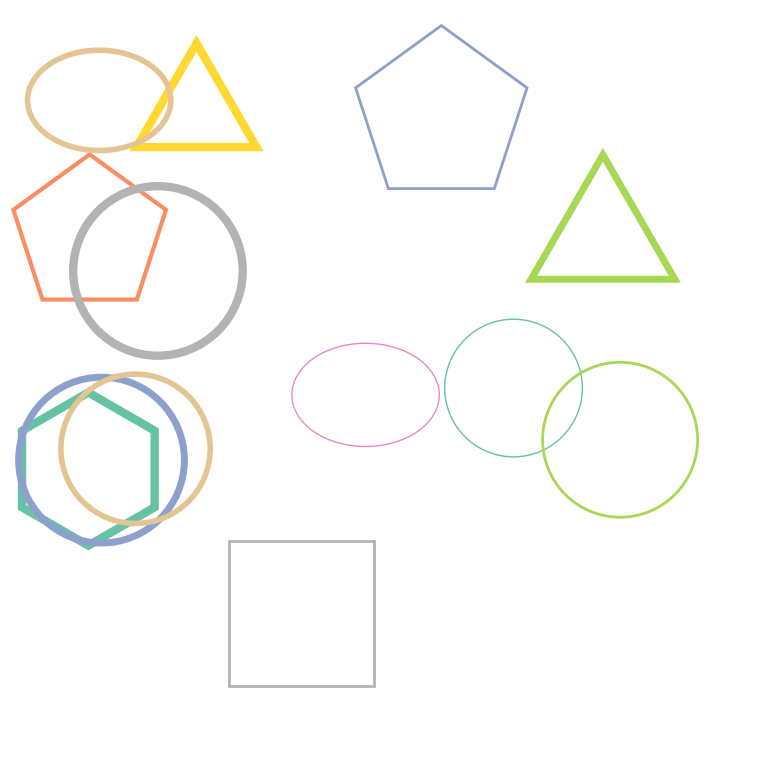[{"shape": "hexagon", "thickness": 3, "radius": 0.5, "center": [0.115, 0.391]}, {"shape": "circle", "thickness": 0.5, "radius": 0.45, "center": [0.667, 0.496]}, {"shape": "pentagon", "thickness": 1.5, "radius": 0.52, "center": [0.116, 0.695]}, {"shape": "circle", "thickness": 2.5, "radius": 0.54, "center": [0.132, 0.402]}, {"shape": "pentagon", "thickness": 1, "radius": 0.59, "center": [0.573, 0.85]}, {"shape": "oval", "thickness": 0.5, "radius": 0.48, "center": [0.475, 0.487]}, {"shape": "circle", "thickness": 1, "radius": 0.5, "center": [0.805, 0.429]}, {"shape": "triangle", "thickness": 2.5, "radius": 0.54, "center": [0.783, 0.691]}, {"shape": "triangle", "thickness": 3, "radius": 0.45, "center": [0.255, 0.854]}, {"shape": "oval", "thickness": 2, "radius": 0.47, "center": [0.129, 0.87]}, {"shape": "circle", "thickness": 2, "radius": 0.48, "center": [0.176, 0.417]}, {"shape": "square", "thickness": 1, "radius": 0.47, "center": [0.391, 0.203]}, {"shape": "circle", "thickness": 3, "radius": 0.55, "center": [0.205, 0.648]}]